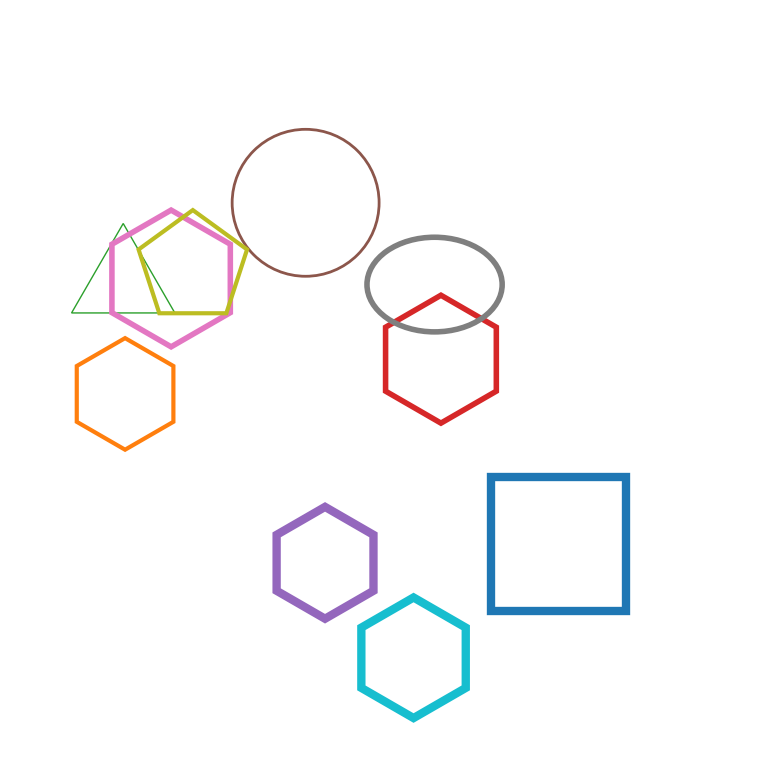[{"shape": "square", "thickness": 3, "radius": 0.44, "center": [0.725, 0.294]}, {"shape": "hexagon", "thickness": 1.5, "radius": 0.36, "center": [0.162, 0.488]}, {"shape": "triangle", "thickness": 0.5, "radius": 0.39, "center": [0.16, 0.632]}, {"shape": "hexagon", "thickness": 2, "radius": 0.42, "center": [0.573, 0.534]}, {"shape": "hexagon", "thickness": 3, "radius": 0.36, "center": [0.422, 0.269]}, {"shape": "circle", "thickness": 1, "radius": 0.48, "center": [0.397, 0.737]}, {"shape": "hexagon", "thickness": 2, "radius": 0.44, "center": [0.222, 0.638]}, {"shape": "oval", "thickness": 2, "radius": 0.44, "center": [0.564, 0.63]}, {"shape": "pentagon", "thickness": 1.5, "radius": 0.37, "center": [0.25, 0.653]}, {"shape": "hexagon", "thickness": 3, "radius": 0.39, "center": [0.537, 0.146]}]